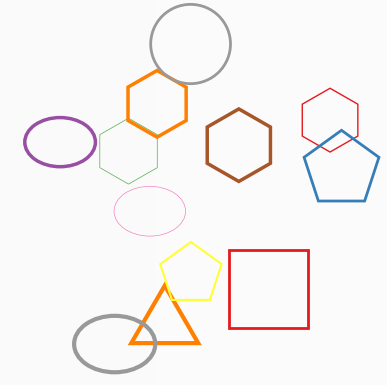[{"shape": "hexagon", "thickness": 1, "radius": 0.41, "center": [0.852, 0.688]}, {"shape": "square", "thickness": 2, "radius": 0.51, "center": [0.693, 0.249]}, {"shape": "pentagon", "thickness": 2, "radius": 0.51, "center": [0.881, 0.56]}, {"shape": "hexagon", "thickness": 0.5, "radius": 0.43, "center": [0.332, 0.607]}, {"shape": "oval", "thickness": 2.5, "radius": 0.46, "center": [0.155, 0.631]}, {"shape": "triangle", "thickness": 3, "radius": 0.5, "center": [0.425, 0.159]}, {"shape": "hexagon", "thickness": 2.5, "radius": 0.43, "center": [0.405, 0.73]}, {"shape": "pentagon", "thickness": 1.5, "radius": 0.42, "center": [0.493, 0.288]}, {"shape": "hexagon", "thickness": 2.5, "radius": 0.47, "center": [0.616, 0.623]}, {"shape": "oval", "thickness": 0.5, "radius": 0.46, "center": [0.387, 0.451]}, {"shape": "oval", "thickness": 3, "radius": 0.52, "center": [0.296, 0.106]}, {"shape": "circle", "thickness": 2, "radius": 0.51, "center": [0.492, 0.886]}]